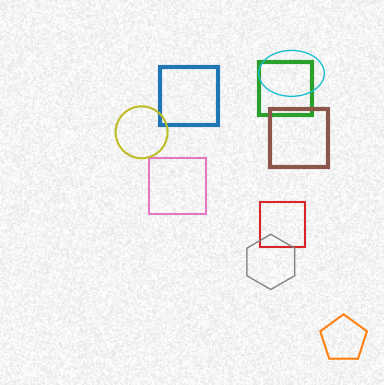[{"shape": "square", "thickness": 3, "radius": 0.37, "center": [0.491, 0.75]}, {"shape": "pentagon", "thickness": 1.5, "radius": 0.32, "center": [0.893, 0.12]}, {"shape": "square", "thickness": 3, "radius": 0.34, "center": [0.742, 0.771]}, {"shape": "square", "thickness": 1.5, "radius": 0.29, "center": [0.734, 0.417]}, {"shape": "square", "thickness": 3, "radius": 0.37, "center": [0.777, 0.642]}, {"shape": "square", "thickness": 1.5, "radius": 0.37, "center": [0.461, 0.518]}, {"shape": "hexagon", "thickness": 1, "radius": 0.36, "center": [0.703, 0.32]}, {"shape": "circle", "thickness": 1.5, "radius": 0.34, "center": [0.368, 0.656]}, {"shape": "oval", "thickness": 1, "radius": 0.43, "center": [0.757, 0.809]}]